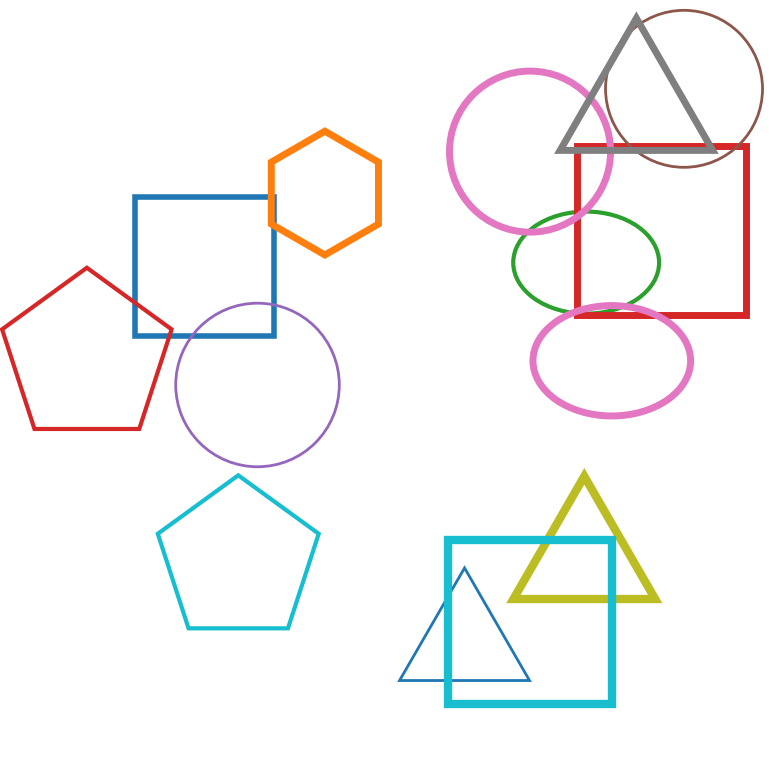[{"shape": "square", "thickness": 2, "radius": 0.45, "center": [0.265, 0.654]}, {"shape": "triangle", "thickness": 1, "radius": 0.49, "center": [0.603, 0.165]}, {"shape": "hexagon", "thickness": 2.5, "radius": 0.4, "center": [0.422, 0.749]}, {"shape": "oval", "thickness": 1.5, "radius": 0.47, "center": [0.761, 0.659]}, {"shape": "pentagon", "thickness": 1.5, "radius": 0.58, "center": [0.113, 0.537]}, {"shape": "square", "thickness": 2.5, "radius": 0.55, "center": [0.859, 0.701]}, {"shape": "circle", "thickness": 1, "radius": 0.53, "center": [0.334, 0.5]}, {"shape": "circle", "thickness": 1, "radius": 0.51, "center": [0.888, 0.885]}, {"shape": "oval", "thickness": 2.5, "radius": 0.51, "center": [0.795, 0.531]}, {"shape": "circle", "thickness": 2.5, "radius": 0.52, "center": [0.688, 0.803]}, {"shape": "triangle", "thickness": 2.5, "radius": 0.57, "center": [0.826, 0.862]}, {"shape": "triangle", "thickness": 3, "radius": 0.53, "center": [0.759, 0.275]}, {"shape": "square", "thickness": 3, "radius": 0.53, "center": [0.688, 0.192]}, {"shape": "pentagon", "thickness": 1.5, "radius": 0.55, "center": [0.309, 0.273]}]